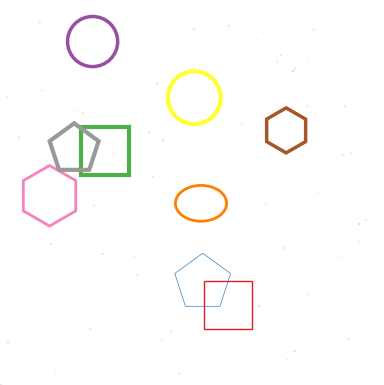[{"shape": "square", "thickness": 1, "radius": 0.31, "center": [0.592, 0.207]}, {"shape": "pentagon", "thickness": 0.5, "radius": 0.38, "center": [0.527, 0.266]}, {"shape": "square", "thickness": 3, "radius": 0.31, "center": [0.272, 0.608]}, {"shape": "circle", "thickness": 2.5, "radius": 0.33, "center": [0.241, 0.892]}, {"shape": "oval", "thickness": 2, "radius": 0.33, "center": [0.522, 0.472]}, {"shape": "circle", "thickness": 3, "radius": 0.34, "center": [0.505, 0.746]}, {"shape": "hexagon", "thickness": 2.5, "radius": 0.29, "center": [0.743, 0.661]}, {"shape": "hexagon", "thickness": 2, "radius": 0.39, "center": [0.129, 0.491]}, {"shape": "pentagon", "thickness": 3, "radius": 0.33, "center": [0.193, 0.613]}]